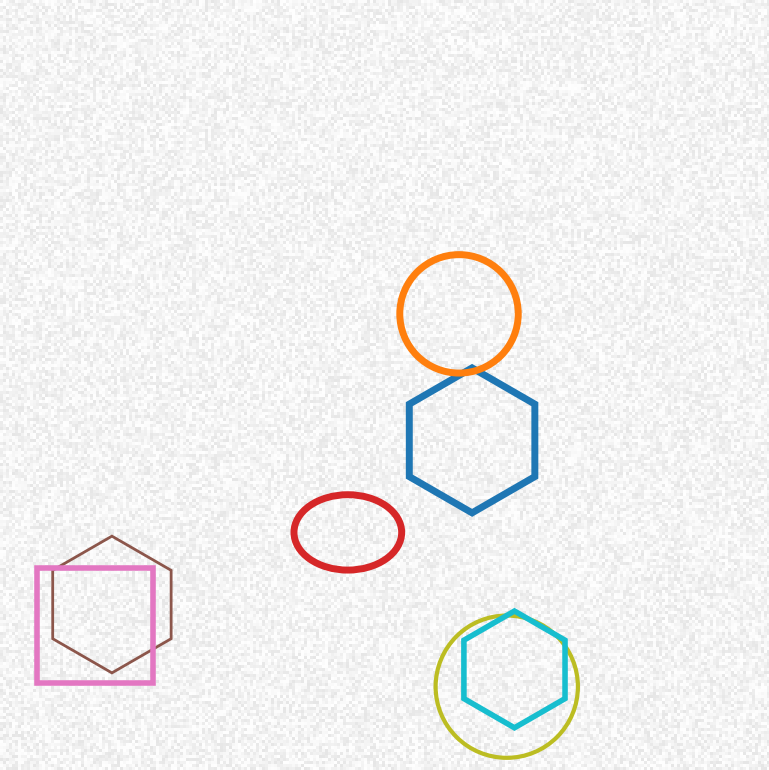[{"shape": "hexagon", "thickness": 2.5, "radius": 0.47, "center": [0.613, 0.428]}, {"shape": "circle", "thickness": 2.5, "radius": 0.38, "center": [0.596, 0.592]}, {"shape": "oval", "thickness": 2.5, "radius": 0.35, "center": [0.452, 0.309]}, {"shape": "hexagon", "thickness": 1, "radius": 0.44, "center": [0.145, 0.215]}, {"shape": "square", "thickness": 2, "radius": 0.38, "center": [0.124, 0.188]}, {"shape": "circle", "thickness": 1.5, "radius": 0.46, "center": [0.658, 0.108]}, {"shape": "hexagon", "thickness": 2, "radius": 0.38, "center": [0.668, 0.131]}]